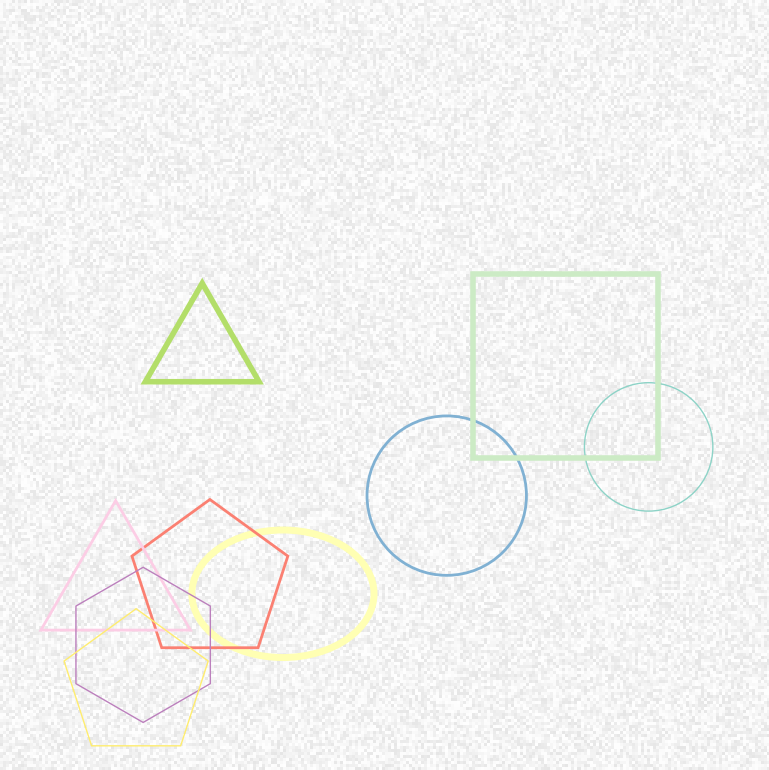[{"shape": "circle", "thickness": 0.5, "radius": 0.42, "center": [0.842, 0.42]}, {"shape": "oval", "thickness": 2.5, "radius": 0.59, "center": [0.367, 0.229]}, {"shape": "pentagon", "thickness": 1, "radius": 0.53, "center": [0.273, 0.245]}, {"shape": "circle", "thickness": 1, "radius": 0.52, "center": [0.58, 0.356]}, {"shape": "triangle", "thickness": 2, "radius": 0.43, "center": [0.263, 0.547]}, {"shape": "triangle", "thickness": 1, "radius": 0.56, "center": [0.15, 0.238]}, {"shape": "hexagon", "thickness": 0.5, "radius": 0.5, "center": [0.186, 0.163]}, {"shape": "square", "thickness": 2, "radius": 0.6, "center": [0.734, 0.525]}, {"shape": "pentagon", "thickness": 0.5, "radius": 0.49, "center": [0.177, 0.111]}]